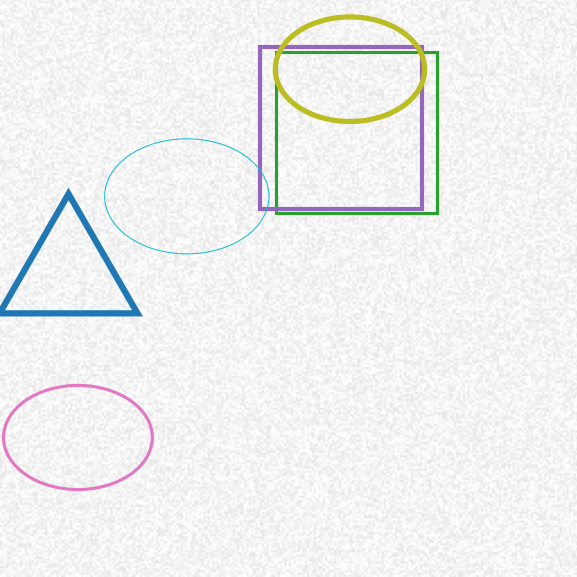[{"shape": "triangle", "thickness": 3, "radius": 0.69, "center": [0.119, 0.525]}, {"shape": "square", "thickness": 1.5, "radius": 0.7, "center": [0.617, 0.769]}, {"shape": "square", "thickness": 2, "radius": 0.7, "center": [0.59, 0.778]}, {"shape": "oval", "thickness": 1.5, "radius": 0.64, "center": [0.135, 0.242]}, {"shape": "oval", "thickness": 2.5, "radius": 0.65, "center": [0.606, 0.879]}, {"shape": "oval", "thickness": 0.5, "radius": 0.71, "center": [0.324, 0.659]}]